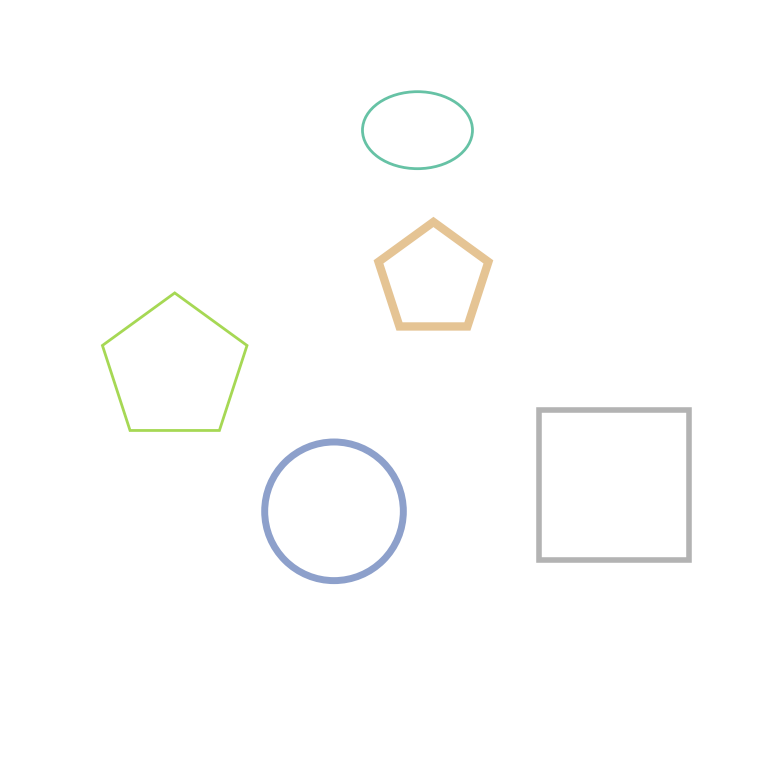[{"shape": "oval", "thickness": 1, "radius": 0.36, "center": [0.542, 0.831]}, {"shape": "circle", "thickness": 2.5, "radius": 0.45, "center": [0.434, 0.336]}, {"shape": "pentagon", "thickness": 1, "radius": 0.49, "center": [0.227, 0.521]}, {"shape": "pentagon", "thickness": 3, "radius": 0.38, "center": [0.563, 0.637]}, {"shape": "square", "thickness": 2, "radius": 0.49, "center": [0.798, 0.37]}]